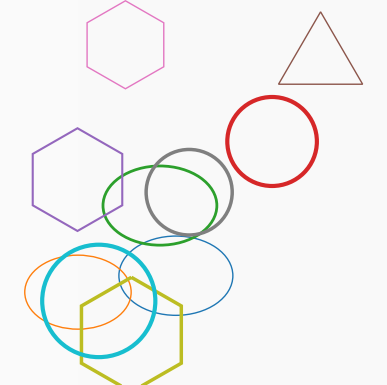[{"shape": "oval", "thickness": 1, "radius": 0.74, "center": [0.454, 0.284]}, {"shape": "oval", "thickness": 1, "radius": 0.69, "center": [0.201, 0.241]}, {"shape": "oval", "thickness": 2, "radius": 0.73, "center": [0.413, 0.466]}, {"shape": "circle", "thickness": 3, "radius": 0.58, "center": [0.702, 0.632]}, {"shape": "hexagon", "thickness": 1.5, "radius": 0.67, "center": [0.2, 0.533]}, {"shape": "triangle", "thickness": 1, "radius": 0.63, "center": [0.827, 0.844]}, {"shape": "hexagon", "thickness": 1, "radius": 0.57, "center": [0.324, 0.884]}, {"shape": "circle", "thickness": 2.5, "radius": 0.56, "center": [0.488, 0.501]}, {"shape": "hexagon", "thickness": 2.5, "radius": 0.74, "center": [0.339, 0.131]}, {"shape": "circle", "thickness": 3, "radius": 0.73, "center": [0.255, 0.218]}]